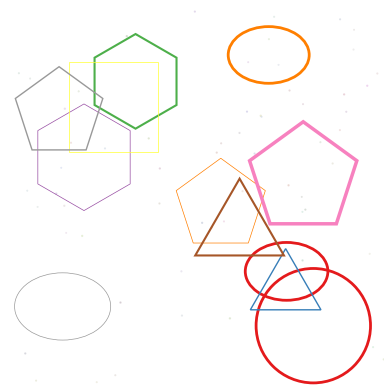[{"shape": "oval", "thickness": 2, "radius": 0.54, "center": [0.744, 0.295]}, {"shape": "circle", "thickness": 2, "radius": 0.74, "center": [0.814, 0.154]}, {"shape": "triangle", "thickness": 1, "radius": 0.53, "center": [0.742, 0.248]}, {"shape": "hexagon", "thickness": 1.5, "radius": 0.61, "center": [0.352, 0.789]}, {"shape": "hexagon", "thickness": 0.5, "radius": 0.69, "center": [0.218, 0.592]}, {"shape": "pentagon", "thickness": 0.5, "radius": 0.61, "center": [0.573, 0.467]}, {"shape": "oval", "thickness": 2, "radius": 0.53, "center": [0.698, 0.857]}, {"shape": "square", "thickness": 0.5, "radius": 0.58, "center": [0.295, 0.722]}, {"shape": "triangle", "thickness": 1.5, "radius": 0.66, "center": [0.622, 0.403]}, {"shape": "pentagon", "thickness": 2.5, "radius": 0.73, "center": [0.788, 0.537]}, {"shape": "oval", "thickness": 0.5, "radius": 0.62, "center": [0.163, 0.204]}, {"shape": "pentagon", "thickness": 1, "radius": 0.6, "center": [0.153, 0.707]}]